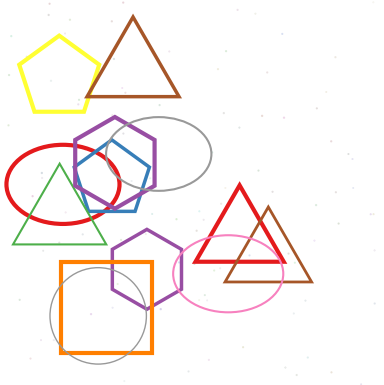[{"shape": "triangle", "thickness": 3, "radius": 0.66, "center": [0.622, 0.386]}, {"shape": "oval", "thickness": 3, "radius": 0.73, "center": [0.164, 0.521]}, {"shape": "pentagon", "thickness": 2.5, "radius": 0.51, "center": [0.29, 0.534]}, {"shape": "triangle", "thickness": 1.5, "radius": 0.7, "center": [0.155, 0.435]}, {"shape": "hexagon", "thickness": 2.5, "radius": 0.52, "center": [0.382, 0.3]}, {"shape": "hexagon", "thickness": 3, "radius": 0.6, "center": [0.298, 0.577]}, {"shape": "square", "thickness": 3, "radius": 0.59, "center": [0.277, 0.202]}, {"shape": "pentagon", "thickness": 3, "radius": 0.55, "center": [0.154, 0.798]}, {"shape": "triangle", "thickness": 2.5, "radius": 0.69, "center": [0.346, 0.818]}, {"shape": "triangle", "thickness": 2, "radius": 0.65, "center": [0.697, 0.333]}, {"shape": "oval", "thickness": 1.5, "radius": 0.72, "center": [0.593, 0.289]}, {"shape": "oval", "thickness": 1.5, "radius": 0.68, "center": [0.412, 0.6]}, {"shape": "circle", "thickness": 1, "radius": 0.63, "center": [0.255, 0.18]}]